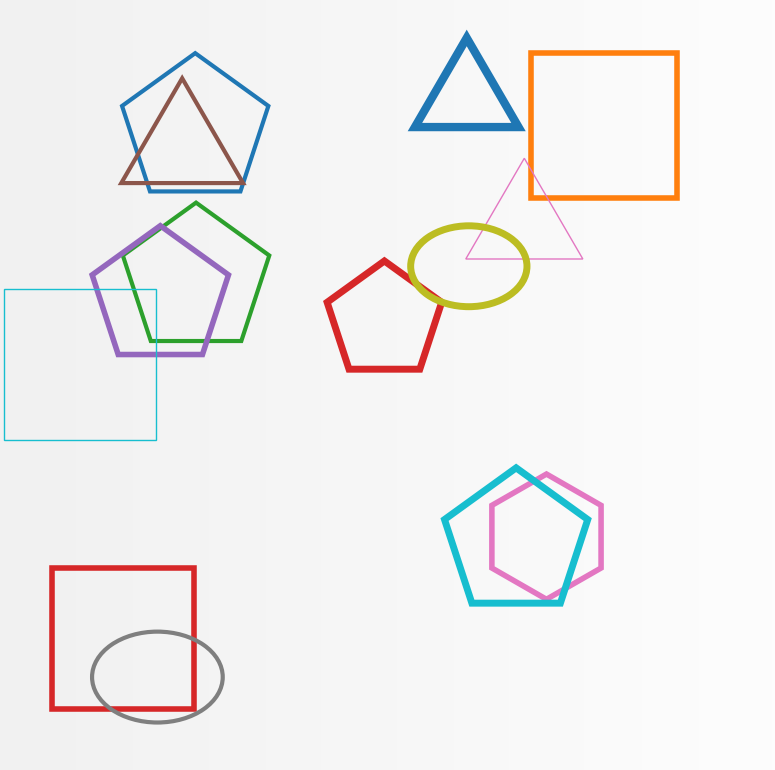[{"shape": "triangle", "thickness": 3, "radius": 0.39, "center": [0.602, 0.874]}, {"shape": "pentagon", "thickness": 1.5, "radius": 0.5, "center": [0.252, 0.832]}, {"shape": "square", "thickness": 2, "radius": 0.47, "center": [0.78, 0.837]}, {"shape": "pentagon", "thickness": 1.5, "radius": 0.5, "center": [0.253, 0.637]}, {"shape": "square", "thickness": 2, "radius": 0.46, "center": [0.159, 0.171]}, {"shape": "pentagon", "thickness": 2.5, "radius": 0.39, "center": [0.496, 0.583]}, {"shape": "pentagon", "thickness": 2, "radius": 0.46, "center": [0.207, 0.614]}, {"shape": "triangle", "thickness": 1.5, "radius": 0.45, "center": [0.235, 0.808]}, {"shape": "triangle", "thickness": 0.5, "radius": 0.44, "center": [0.677, 0.707]}, {"shape": "hexagon", "thickness": 2, "radius": 0.41, "center": [0.705, 0.303]}, {"shape": "oval", "thickness": 1.5, "radius": 0.42, "center": [0.203, 0.121]}, {"shape": "oval", "thickness": 2.5, "radius": 0.38, "center": [0.605, 0.654]}, {"shape": "pentagon", "thickness": 2.5, "radius": 0.49, "center": [0.666, 0.295]}, {"shape": "square", "thickness": 0.5, "radius": 0.49, "center": [0.103, 0.526]}]